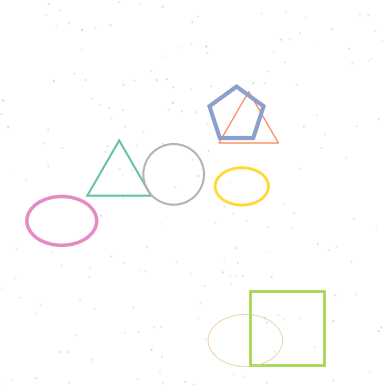[{"shape": "triangle", "thickness": 1.5, "radius": 0.48, "center": [0.31, 0.54]}, {"shape": "triangle", "thickness": 1, "radius": 0.45, "center": [0.646, 0.673]}, {"shape": "pentagon", "thickness": 3, "radius": 0.37, "center": [0.614, 0.701]}, {"shape": "oval", "thickness": 2.5, "radius": 0.45, "center": [0.16, 0.426]}, {"shape": "square", "thickness": 2, "radius": 0.48, "center": [0.745, 0.148]}, {"shape": "oval", "thickness": 2, "radius": 0.35, "center": [0.628, 0.516]}, {"shape": "oval", "thickness": 0.5, "radius": 0.48, "center": [0.637, 0.116]}, {"shape": "circle", "thickness": 1.5, "radius": 0.39, "center": [0.451, 0.547]}]